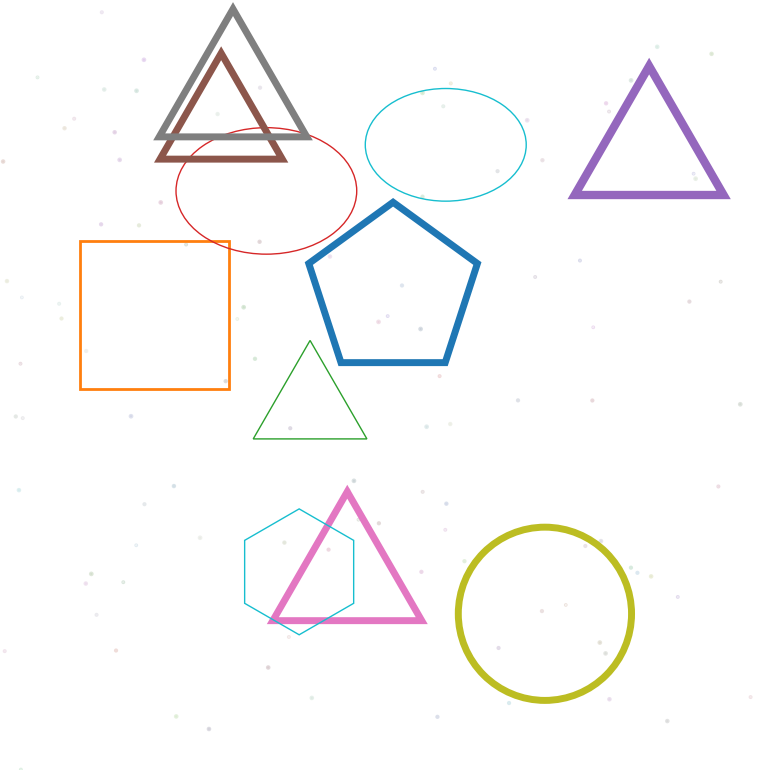[{"shape": "pentagon", "thickness": 2.5, "radius": 0.58, "center": [0.511, 0.622]}, {"shape": "square", "thickness": 1, "radius": 0.48, "center": [0.2, 0.591]}, {"shape": "triangle", "thickness": 0.5, "radius": 0.43, "center": [0.403, 0.473]}, {"shape": "oval", "thickness": 0.5, "radius": 0.59, "center": [0.346, 0.752]}, {"shape": "triangle", "thickness": 3, "radius": 0.56, "center": [0.843, 0.803]}, {"shape": "triangle", "thickness": 2.5, "radius": 0.46, "center": [0.287, 0.839]}, {"shape": "triangle", "thickness": 2.5, "radius": 0.56, "center": [0.451, 0.25]}, {"shape": "triangle", "thickness": 2.5, "radius": 0.55, "center": [0.303, 0.878]}, {"shape": "circle", "thickness": 2.5, "radius": 0.56, "center": [0.708, 0.203]}, {"shape": "oval", "thickness": 0.5, "radius": 0.52, "center": [0.579, 0.812]}, {"shape": "hexagon", "thickness": 0.5, "radius": 0.41, "center": [0.389, 0.257]}]